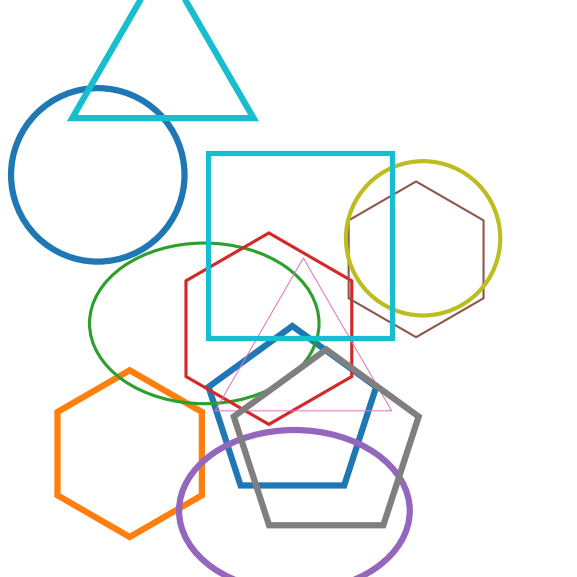[{"shape": "circle", "thickness": 3, "radius": 0.75, "center": [0.169, 0.696]}, {"shape": "pentagon", "thickness": 3, "radius": 0.76, "center": [0.506, 0.282]}, {"shape": "hexagon", "thickness": 3, "radius": 0.72, "center": [0.225, 0.214]}, {"shape": "oval", "thickness": 1.5, "radius": 0.99, "center": [0.354, 0.439]}, {"shape": "hexagon", "thickness": 1.5, "radius": 0.83, "center": [0.466, 0.43]}, {"shape": "oval", "thickness": 3, "radius": 1.0, "center": [0.51, 0.115]}, {"shape": "hexagon", "thickness": 1, "radius": 0.67, "center": [0.721, 0.55]}, {"shape": "triangle", "thickness": 0.5, "radius": 0.88, "center": [0.525, 0.376]}, {"shape": "pentagon", "thickness": 3, "radius": 0.84, "center": [0.565, 0.226]}, {"shape": "circle", "thickness": 2, "radius": 0.67, "center": [0.733, 0.586]}, {"shape": "square", "thickness": 2.5, "radius": 0.8, "center": [0.52, 0.574]}, {"shape": "triangle", "thickness": 3, "radius": 0.91, "center": [0.282, 0.885]}]